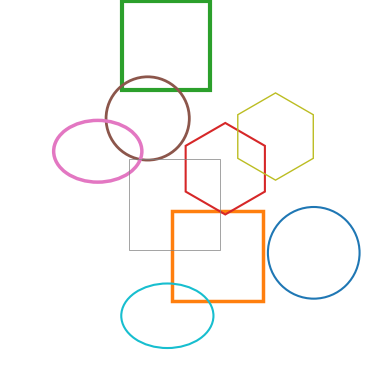[{"shape": "circle", "thickness": 1.5, "radius": 0.6, "center": [0.815, 0.343]}, {"shape": "square", "thickness": 2.5, "radius": 0.59, "center": [0.564, 0.335]}, {"shape": "square", "thickness": 3, "radius": 0.57, "center": [0.431, 0.882]}, {"shape": "hexagon", "thickness": 1.5, "radius": 0.59, "center": [0.585, 0.562]}, {"shape": "circle", "thickness": 2, "radius": 0.54, "center": [0.384, 0.692]}, {"shape": "oval", "thickness": 2.5, "radius": 0.57, "center": [0.254, 0.607]}, {"shape": "square", "thickness": 0.5, "radius": 0.6, "center": [0.453, 0.469]}, {"shape": "hexagon", "thickness": 1, "radius": 0.57, "center": [0.716, 0.645]}, {"shape": "oval", "thickness": 1.5, "radius": 0.6, "center": [0.435, 0.18]}]